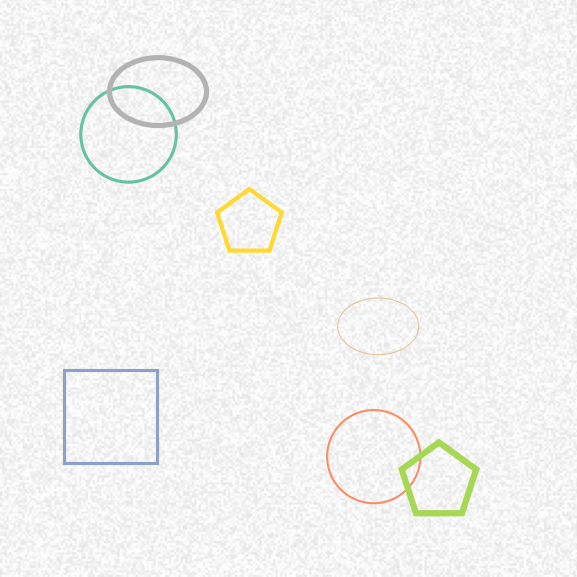[{"shape": "circle", "thickness": 1.5, "radius": 0.41, "center": [0.223, 0.766]}, {"shape": "circle", "thickness": 1, "radius": 0.4, "center": [0.647, 0.208]}, {"shape": "square", "thickness": 1.5, "radius": 0.4, "center": [0.191, 0.279]}, {"shape": "pentagon", "thickness": 3, "radius": 0.34, "center": [0.76, 0.165]}, {"shape": "pentagon", "thickness": 2, "radius": 0.29, "center": [0.432, 0.613]}, {"shape": "oval", "thickness": 0.5, "radius": 0.35, "center": [0.655, 0.434]}, {"shape": "oval", "thickness": 2.5, "radius": 0.42, "center": [0.274, 0.841]}]